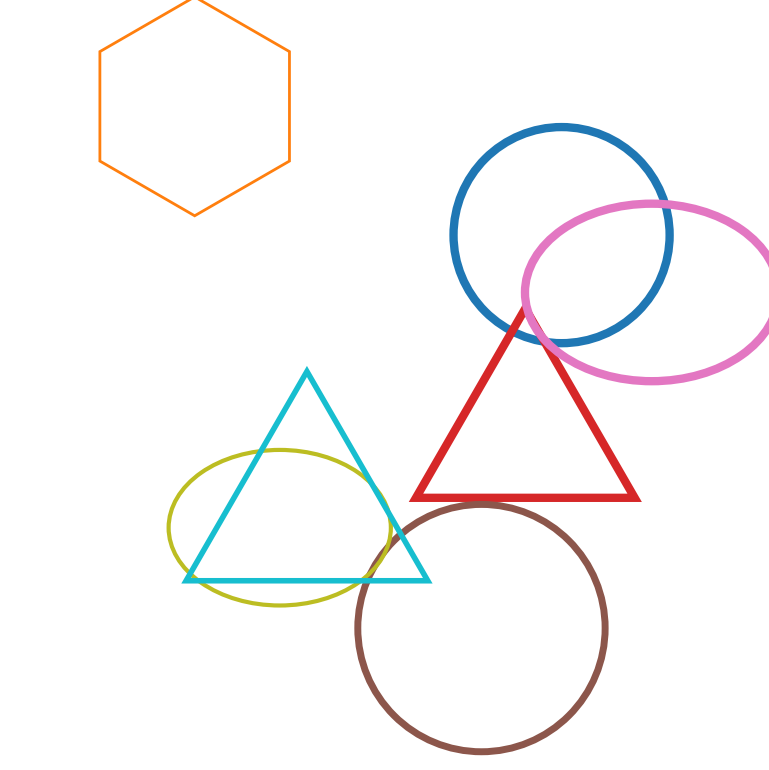[{"shape": "circle", "thickness": 3, "radius": 0.7, "center": [0.729, 0.695]}, {"shape": "hexagon", "thickness": 1, "radius": 0.71, "center": [0.253, 0.862]}, {"shape": "triangle", "thickness": 3, "radius": 0.82, "center": [0.682, 0.435]}, {"shape": "circle", "thickness": 2.5, "radius": 0.8, "center": [0.625, 0.184]}, {"shape": "oval", "thickness": 3, "radius": 0.82, "center": [0.846, 0.62]}, {"shape": "oval", "thickness": 1.5, "radius": 0.72, "center": [0.363, 0.315]}, {"shape": "triangle", "thickness": 2, "radius": 0.91, "center": [0.399, 0.336]}]